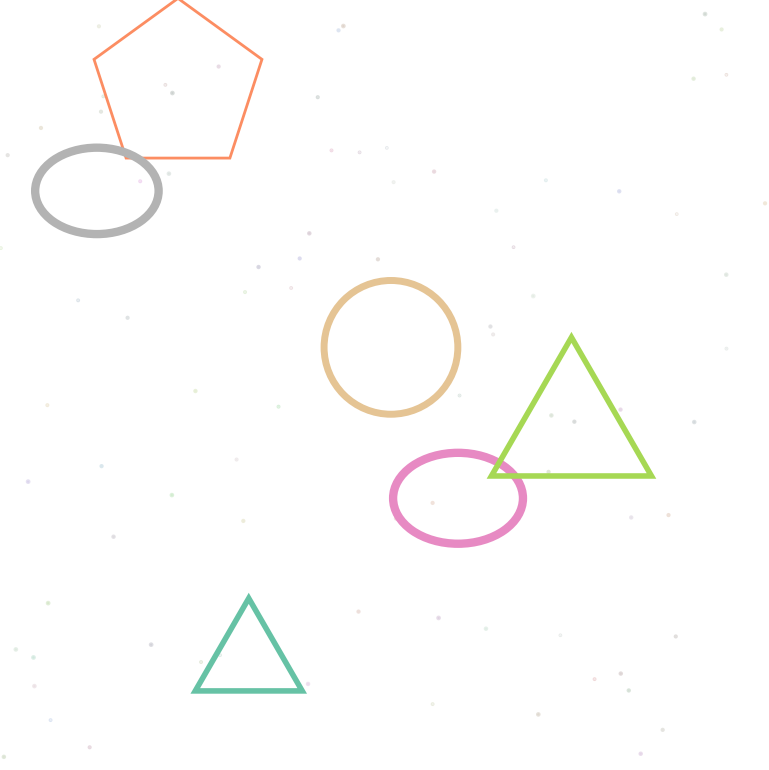[{"shape": "triangle", "thickness": 2, "radius": 0.4, "center": [0.323, 0.143]}, {"shape": "pentagon", "thickness": 1, "radius": 0.57, "center": [0.231, 0.887]}, {"shape": "oval", "thickness": 3, "radius": 0.42, "center": [0.595, 0.353]}, {"shape": "triangle", "thickness": 2, "radius": 0.6, "center": [0.742, 0.442]}, {"shape": "circle", "thickness": 2.5, "radius": 0.43, "center": [0.508, 0.549]}, {"shape": "oval", "thickness": 3, "radius": 0.4, "center": [0.126, 0.752]}]